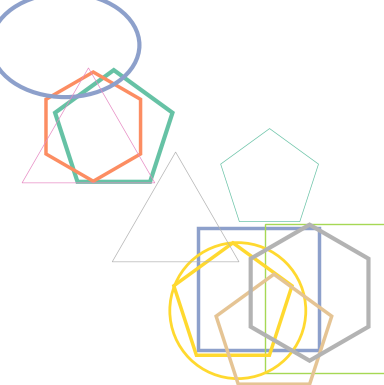[{"shape": "pentagon", "thickness": 3, "radius": 0.8, "center": [0.296, 0.658]}, {"shape": "pentagon", "thickness": 0.5, "radius": 0.67, "center": [0.7, 0.532]}, {"shape": "hexagon", "thickness": 2.5, "radius": 0.71, "center": [0.242, 0.671]}, {"shape": "square", "thickness": 2.5, "radius": 0.79, "center": [0.671, 0.249]}, {"shape": "oval", "thickness": 3, "radius": 0.96, "center": [0.169, 0.883]}, {"shape": "triangle", "thickness": 0.5, "radius": 1.0, "center": [0.23, 0.625]}, {"shape": "square", "thickness": 1, "radius": 0.97, "center": [0.882, 0.224]}, {"shape": "pentagon", "thickness": 2.5, "radius": 0.81, "center": [0.605, 0.208]}, {"shape": "circle", "thickness": 2, "radius": 0.88, "center": [0.618, 0.193]}, {"shape": "pentagon", "thickness": 2.5, "radius": 0.79, "center": [0.711, 0.13]}, {"shape": "triangle", "thickness": 0.5, "radius": 0.95, "center": [0.456, 0.415]}, {"shape": "hexagon", "thickness": 3, "radius": 0.88, "center": [0.804, 0.24]}]